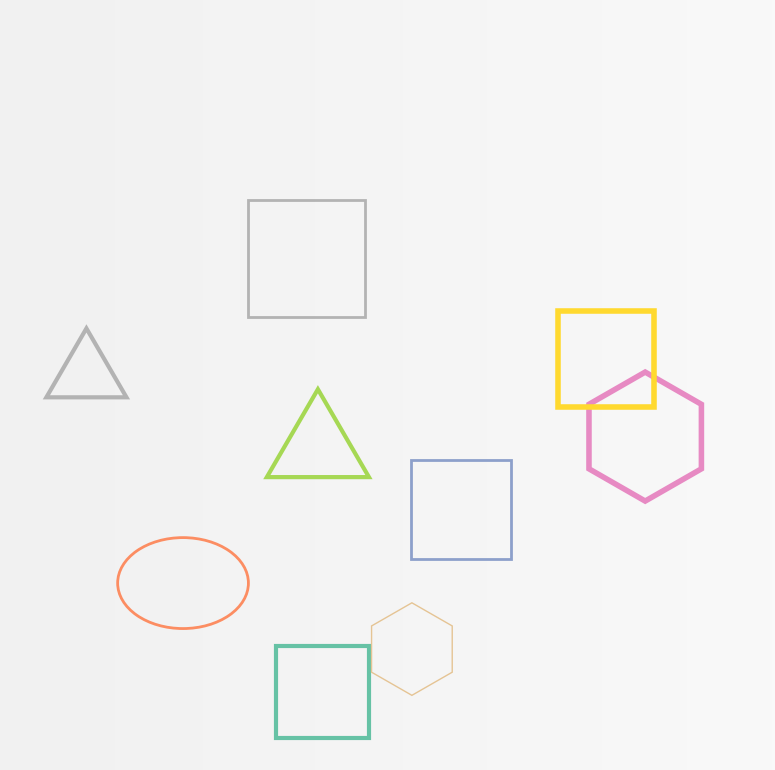[{"shape": "square", "thickness": 1.5, "radius": 0.3, "center": [0.416, 0.102]}, {"shape": "oval", "thickness": 1, "radius": 0.42, "center": [0.236, 0.243]}, {"shape": "square", "thickness": 1, "radius": 0.32, "center": [0.595, 0.338]}, {"shape": "hexagon", "thickness": 2, "radius": 0.42, "center": [0.833, 0.433]}, {"shape": "triangle", "thickness": 1.5, "radius": 0.38, "center": [0.41, 0.418]}, {"shape": "square", "thickness": 2, "radius": 0.31, "center": [0.782, 0.534]}, {"shape": "hexagon", "thickness": 0.5, "radius": 0.3, "center": [0.531, 0.157]}, {"shape": "square", "thickness": 1, "radius": 0.38, "center": [0.395, 0.664]}, {"shape": "triangle", "thickness": 1.5, "radius": 0.3, "center": [0.112, 0.514]}]